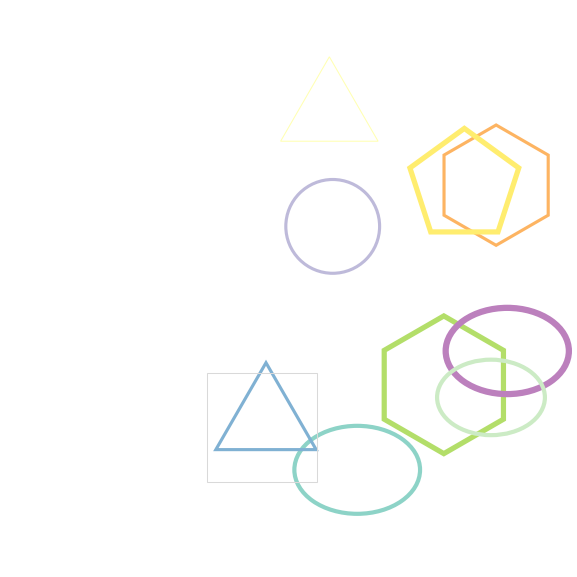[{"shape": "oval", "thickness": 2, "radius": 0.54, "center": [0.619, 0.186]}, {"shape": "triangle", "thickness": 0.5, "radius": 0.49, "center": [0.57, 0.803]}, {"shape": "circle", "thickness": 1.5, "radius": 0.41, "center": [0.576, 0.607]}, {"shape": "triangle", "thickness": 1.5, "radius": 0.5, "center": [0.461, 0.271]}, {"shape": "hexagon", "thickness": 1.5, "radius": 0.52, "center": [0.859, 0.679]}, {"shape": "hexagon", "thickness": 2.5, "radius": 0.6, "center": [0.769, 0.333]}, {"shape": "square", "thickness": 0.5, "radius": 0.47, "center": [0.454, 0.259]}, {"shape": "oval", "thickness": 3, "radius": 0.53, "center": [0.878, 0.391]}, {"shape": "oval", "thickness": 2, "radius": 0.47, "center": [0.85, 0.311]}, {"shape": "pentagon", "thickness": 2.5, "radius": 0.5, "center": [0.804, 0.678]}]